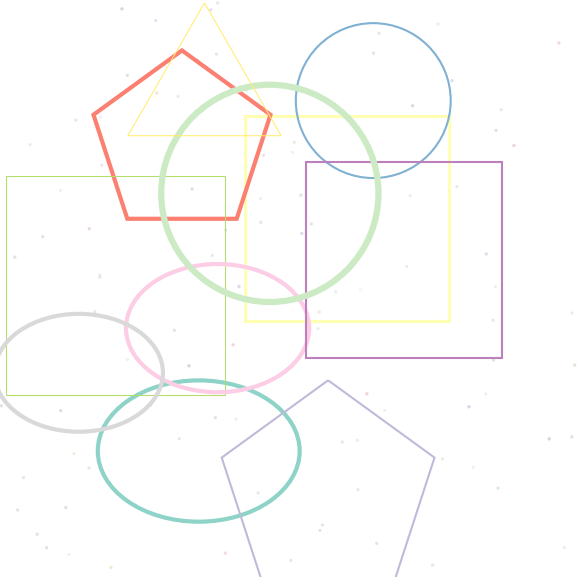[{"shape": "oval", "thickness": 2, "radius": 0.87, "center": [0.344, 0.218]}, {"shape": "square", "thickness": 1.5, "radius": 0.89, "center": [0.601, 0.621]}, {"shape": "pentagon", "thickness": 1, "radius": 0.97, "center": [0.568, 0.147]}, {"shape": "pentagon", "thickness": 2, "radius": 0.81, "center": [0.315, 0.751]}, {"shape": "circle", "thickness": 1, "radius": 0.67, "center": [0.646, 0.825]}, {"shape": "square", "thickness": 0.5, "radius": 0.95, "center": [0.2, 0.505]}, {"shape": "oval", "thickness": 2, "radius": 0.79, "center": [0.377, 0.431]}, {"shape": "oval", "thickness": 2, "radius": 0.73, "center": [0.136, 0.354]}, {"shape": "square", "thickness": 1, "radius": 0.85, "center": [0.699, 0.549]}, {"shape": "circle", "thickness": 3, "radius": 0.94, "center": [0.467, 0.664]}, {"shape": "triangle", "thickness": 0.5, "radius": 0.77, "center": [0.354, 0.841]}]